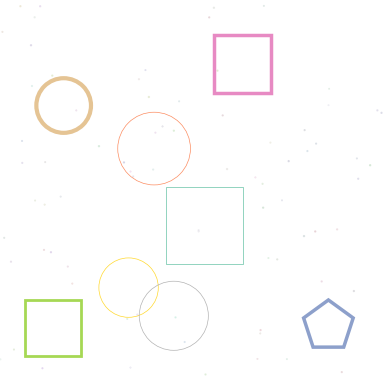[{"shape": "square", "thickness": 0.5, "radius": 0.5, "center": [0.53, 0.415]}, {"shape": "circle", "thickness": 0.5, "radius": 0.47, "center": [0.4, 0.614]}, {"shape": "pentagon", "thickness": 2.5, "radius": 0.34, "center": [0.853, 0.153]}, {"shape": "square", "thickness": 2.5, "radius": 0.37, "center": [0.629, 0.833]}, {"shape": "square", "thickness": 2, "radius": 0.37, "center": [0.138, 0.148]}, {"shape": "circle", "thickness": 0.5, "radius": 0.39, "center": [0.334, 0.253]}, {"shape": "circle", "thickness": 3, "radius": 0.35, "center": [0.165, 0.726]}, {"shape": "circle", "thickness": 0.5, "radius": 0.45, "center": [0.451, 0.18]}]